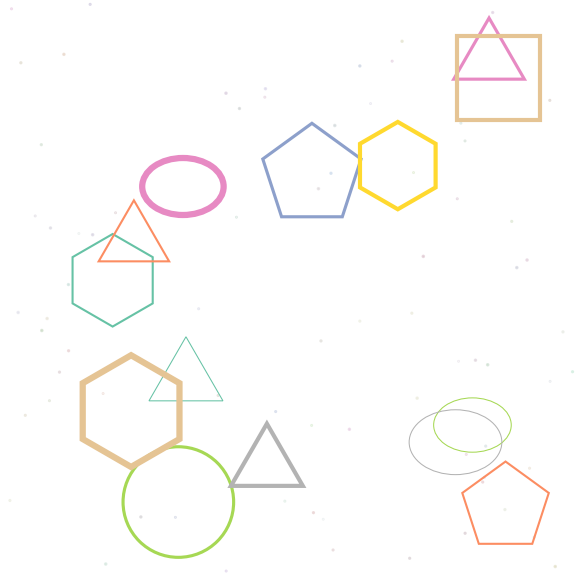[{"shape": "triangle", "thickness": 0.5, "radius": 0.37, "center": [0.322, 0.342]}, {"shape": "hexagon", "thickness": 1, "radius": 0.4, "center": [0.195, 0.514]}, {"shape": "triangle", "thickness": 1, "radius": 0.35, "center": [0.232, 0.582]}, {"shape": "pentagon", "thickness": 1, "radius": 0.39, "center": [0.875, 0.121]}, {"shape": "pentagon", "thickness": 1.5, "radius": 0.45, "center": [0.54, 0.696]}, {"shape": "triangle", "thickness": 1.5, "radius": 0.35, "center": [0.847, 0.897]}, {"shape": "oval", "thickness": 3, "radius": 0.35, "center": [0.317, 0.676]}, {"shape": "circle", "thickness": 1.5, "radius": 0.48, "center": [0.309, 0.13]}, {"shape": "oval", "thickness": 0.5, "radius": 0.34, "center": [0.818, 0.263]}, {"shape": "hexagon", "thickness": 2, "radius": 0.38, "center": [0.689, 0.712]}, {"shape": "square", "thickness": 2, "radius": 0.36, "center": [0.864, 0.864]}, {"shape": "hexagon", "thickness": 3, "radius": 0.48, "center": [0.227, 0.287]}, {"shape": "oval", "thickness": 0.5, "radius": 0.4, "center": [0.789, 0.233]}, {"shape": "triangle", "thickness": 2, "radius": 0.36, "center": [0.462, 0.194]}]